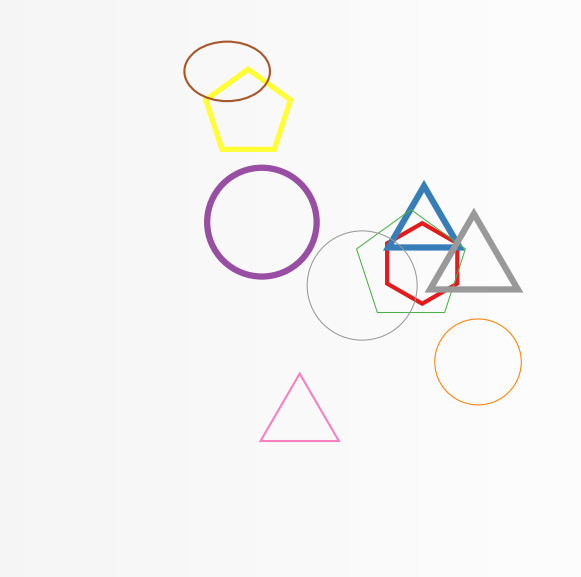[{"shape": "hexagon", "thickness": 2, "radius": 0.35, "center": [0.726, 0.543]}, {"shape": "triangle", "thickness": 3, "radius": 0.35, "center": [0.73, 0.606]}, {"shape": "pentagon", "thickness": 0.5, "radius": 0.49, "center": [0.707, 0.538]}, {"shape": "circle", "thickness": 3, "radius": 0.47, "center": [0.451, 0.614]}, {"shape": "circle", "thickness": 0.5, "radius": 0.37, "center": [0.822, 0.372]}, {"shape": "pentagon", "thickness": 2.5, "radius": 0.38, "center": [0.427, 0.803]}, {"shape": "oval", "thickness": 1, "radius": 0.37, "center": [0.391, 0.876]}, {"shape": "triangle", "thickness": 1, "radius": 0.39, "center": [0.516, 0.274]}, {"shape": "triangle", "thickness": 3, "radius": 0.44, "center": [0.815, 0.542]}, {"shape": "circle", "thickness": 0.5, "radius": 0.47, "center": [0.623, 0.505]}]